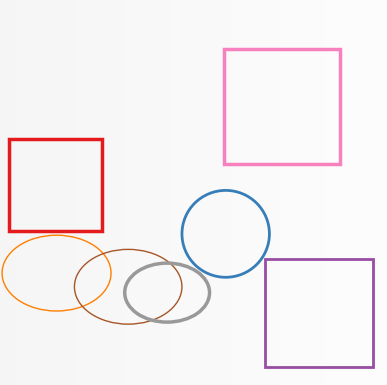[{"shape": "square", "thickness": 2.5, "radius": 0.6, "center": [0.144, 0.52]}, {"shape": "circle", "thickness": 2, "radius": 0.56, "center": [0.582, 0.393]}, {"shape": "square", "thickness": 2, "radius": 0.7, "center": [0.824, 0.187]}, {"shape": "oval", "thickness": 1, "radius": 0.7, "center": [0.146, 0.291]}, {"shape": "oval", "thickness": 1, "radius": 0.69, "center": [0.331, 0.255]}, {"shape": "square", "thickness": 2.5, "radius": 0.75, "center": [0.727, 0.722]}, {"shape": "oval", "thickness": 2.5, "radius": 0.55, "center": [0.431, 0.24]}]